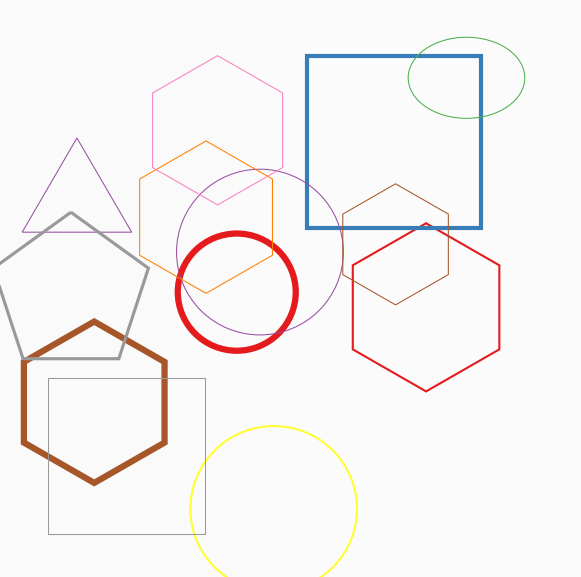[{"shape": "circle", "thickness": 3, "radius": 0.51, "center": [0.407, 0.493]}, {"shape": "hexagon", "thickness": 1, "radius": 0.73, "center": [0.733, 0.467]}, {"shape": "square", "thickness": 2, "radius": 0.74, "center": [0.678, 0.754]}, {"shape": "oval", "thickness": 0.5, "radius": 0.5, "center": [0.803, 0.864]}, {"shape": "triangle", "thickness": 0.5, "radius": 0.54, "center": [0.132, 0.651]}, {"shape": "circle", "thickness": 0.5, "radius": 0.72, "center": [0.447, 0.563]}, {"shape": "hexagon", "thickness": 0.5, "radius": 0.66, "center": [0.355, 0.623]}, {"shape": "circle", "thickness": 1, "radius": 0.72, "center": [0.471, 0.118]}, {"shape": "hexagon", "thickness": 0.5, "radius": 0.52, "center": [0.681, 0.576]}, {"shape": "hexagon", "thickness": 3, "radius": 0.7, "center": [0.162, 0.303]}, {"shape": "hexagon", "thickness": 0.5, "radius": 0.65, "center": [0.374, 0.774]}, {"shape": "square", "thickness": 0.5, "radius": 0.67, "center": [0.218, 0.209]}, {"shape": "pentagon", "thickness": 1.5, "radius": 0.7, "center": [0.122, 0.491]}]